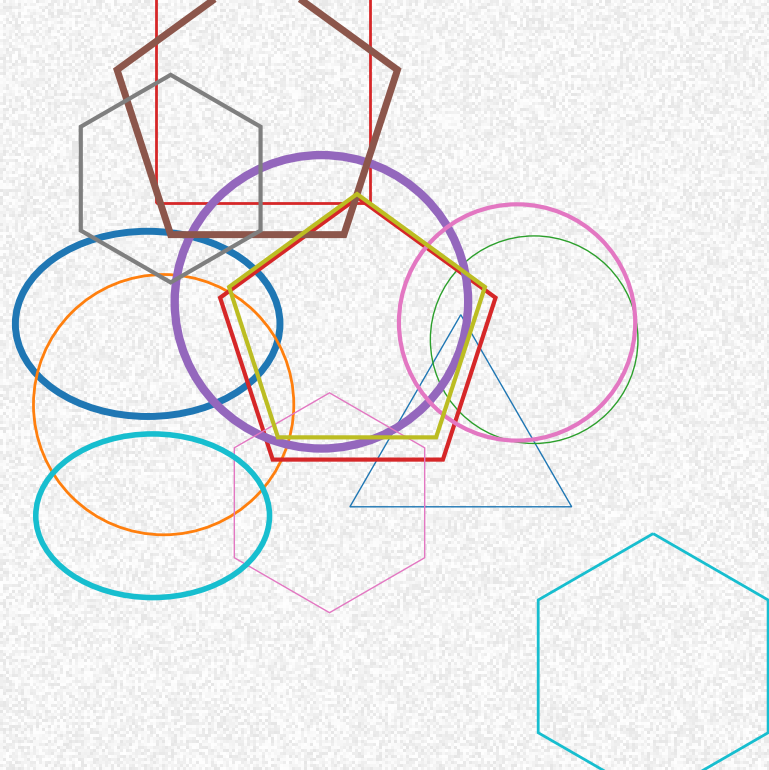[{"shape": "oval", "thickness": 2.5, "radius": 0.86, "center": [0.192, 0.579]}, {"shape": "triangle", "thickness": 0.5, "radius": 0.83, "center": [0.598, 0.425]}, {"shape": "circle", "thickness": 1, "radius": 0.85, "center": [0.212, 0.474]}, {"shape": "circle", "thickness": 0.5, "radius": 0.67, "center": [0.694, 0.559]}, {"shape": "pentagon", "thickness": 1.5, "radius": 0.94, "center": [0.465, 0.555]}, {"shape": "square", "thickness": 1, "radius": 0.69, "center": [0.342, 0.875]}, {"shape": "circle", "thickness": 3, "radius": 0.95, "center": [0.417, 0.608]}, {"shape": "pentagon", "thickness": 2.5, "radius": 0.96, "center": [0.334, 0.85]}, {"shape": "hexagon", "thickness": 0.5, "radius": 0.71, "center": [0.428, 0.347]}, {"shape": "circle", "thickness": 1.5, "radius": 0.77, "center": [0.672, 0.581]}, {"shape": "hexagon", "thickness": 1.5, "radius": 0.67, "center": [0.222, 0.768]}, {"shape": "pentagon", "thickness": 1.5, "radius": 0.87, "center": [0.464, 0.573]}, {"shape": "hexagon", "thickness": 1, "radius": 0.86, "center": [0.848, 0.135]}, {"shape": "oval", "thickness": 2, "radius": 0.76, "center": [0.198, 0.33]}]